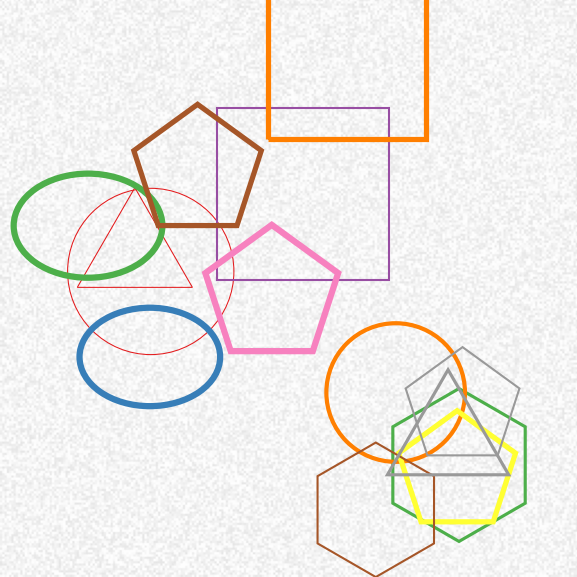[{"shape": "triangle", "thickness": 0.5, "radius": 0.58, "center": [0.234, 0.559]}, {"shape": "circle", "thickness": 0.5, "radius": 0.72, "center": [0.261, 0.529]}, {"shape": "oval", "thickness": 3, "radius": 0.61, "center": [0.259, 0.381]}, {"shape": "oval", "thickness": 3, "radius": 0.64, "center": [0.152, 0.608]}, {"shape": "hexagon", "thickness": 1.5, "radius": 0.66, "center": [0.795, 0.194]}, {"shape": "square", "thickness": 1, "radius": 0.74, "center": [0.525, 0.663]}, {"shape": "circle", "thickness": 2, "radius": 0.6, "center": [0.685, 0.319]}, {"shape": "square", "thickness": 2.5, "radius": 0.68, "center": [0.601, 0.894]}, {"shape": "pentagon", "thickness": 2.5, "radius": 0.53, "center": [0.792, 0.182]}, {"shape": "pentagon", "thickness": 2.5, "radius": 0.58, "center": [0.342, 0.702]}, {"shape": "hexagon", "thickness": 1, "radius": 0.58, "center": [0.651, 0.116]}, {"shape": "pentagon", "thickness": 3, "radius": 0.6, "center": [0.471, 0.489]}, {"shape": "triangle", "thickness": 1.5, "radius": 0.61, "center": [0.776, 0.238]}, {"shape": "pentagon", "thickness": 1, "radius": 0.52, "center": [0.801, 0.294]}]